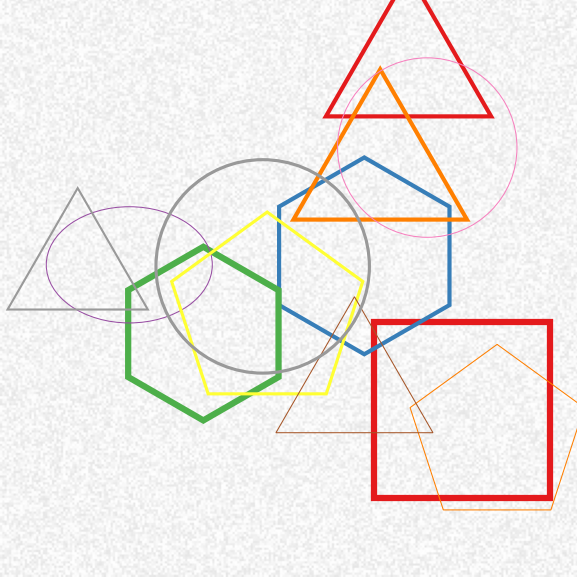[{"shape": "square", "thickness": 3, "radius": 0.76, "center": [0.799, 0.289]}, {"shape": "triangle", "thickness": 2, "radius": 0.83, "center": [0.707, 0.88]}, {"shape": "hexagon", "thickness": 2, "radius": 0.85, "center": [0.631, 0.556]}, {"shape": "hexagon", "thickness": 3, "radius": 0.75, "center": [0.352, 0.421]}, {"shape": "oval", "thickness": 0.5, "radius": 0.72, "center": [0.224, 0.541]}, {"shape": "triangle", "thickness": 2, "radius": 0.87, "center": [0.658, 0.706]}, {"shape": "pentagon", "thickness": 0.5, "radius": 0.79, "center": [0.861, 0.244]}, {"shape": "pentagon", "thickness": 1.5, "radius": 0.87, "center": [0.463, 0.458]}, {"shape": "triangle", "thickness": 0.5, "radius": 0.78, "center": [0.614, 0.328]}, {"shape": "circle", "thickness": 0.5, "radius": 0.78, "center": [0.74, 0.744]}, {"shape": "triangle", "thickness": 1, "radius": 0.7, "center": [0.135, 0.533]}, {"shape": "circle", "thickness": 1.5, "radius": 0.92, "center": [0.455, 0.538]}]